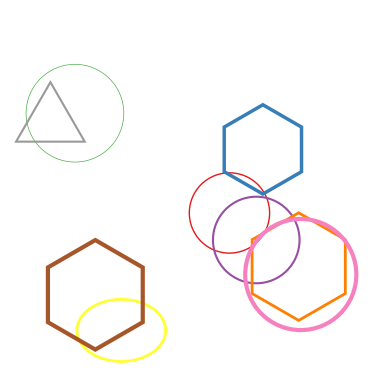[{"shape": "circle", "thickness": 1, "radius": 0.52, "center": [0.596, 0.447]}, {"shape": "hexagon", "thickness": 2.5, "radius": 0.58, "center": [0.683, 0.612]}, {"shape": "circle", "thickness": 0.5, "radius": 0.63, "center": [0.195, 0.706]}, {"shape": "circle", "thickness": 1.5, "radius": 0.56, "center": [0.666, 0.377]}, {"shape": "hexagon", "thickness": 2, "radius": 0.7, "center": [0.776, 0.307]}, {"shape": "oval", "thickness": 2, "radius": 0.58, "center": [0.315, 0.142]}, {"shape": "hexagon", "thickness": 3, "radius": 0.71, "center": [0.248, 0.234]}, {"shape": "circle", "thickness": 3, "radius": 0.72, "center": [0.781, 0.287]}, {"shape": "triangle", "thickness": 1.5, "radius": 0.51, "center": [0.131, 0.684]}]